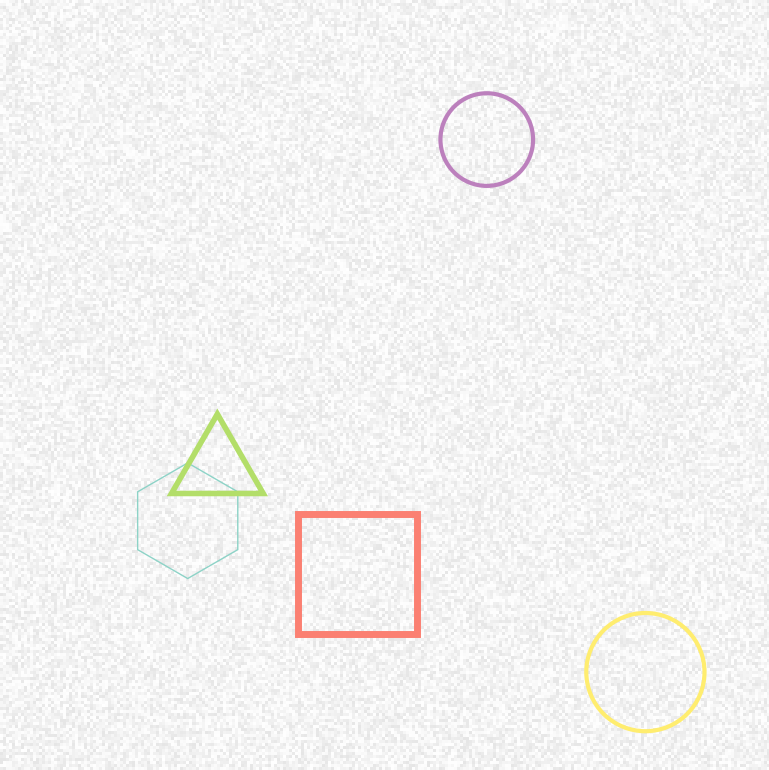[{"shape": "hexagon", "thickness": 0.5, "radius": 0.38, "center": [0.244, 0.324]}, {"shape": "square", "thickness": 2.5, "radius": 0.39, "center": [0.464, 0.254]}, {"shape": "triangle", "thickness": 2, "radius": 0.34, "center": [0.282, 0.394]}, {"shape": "circle", "thickness": 1.5, "radius": 0.3, "center": [0.632, 0.819]}, {"shape": "circle", "thickness": 1.5, "radius": 0.38, "center": [0.838, 0.127]}]